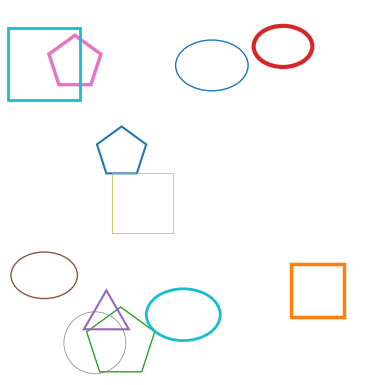[{"shape": "oval", "thickness": 1, "radius": 0.47, "center": [0.55, 0.83]}, {"shape": "pentagon", "thickness": 1.5, "radius": 0.34, "center": [0.316, 0.604]}, {"shape": "square", "thickness": 2.5, "radius": 0.34, "center": [0.825, 0.245]}, {"shape": "pentagon", "thickness": 1, "radius": 0.46, "center": [0.313, 0.109]}, {"shape": "oval", "thickness": 3, "radius": 0.38, "center": [0.735, 0.879]}, {"shape": "triangle", "thickness": 1.5, "radius": 0.34, "center": [0.276, 0.178]}, {"shape": "oval", "thickness": 1, "radius": 0.43, "center": [0.115, 0.285]}, {"shape": "pentagon", "thickness": 2.5, "radius": 0.35, "center": [0.195, 0.837]}, {"shape": "circle", "thickness": 0.5, "radius": 0.4, "center": [0.246, 0.11]}, {"shape": "square", "thickness": 0.5, "radius": 0.4, "center": [0.37, 0.473]}, {"shape": "oval", "thickness": 2, "radius": 0.48, "center": [0.476, 0.183]}, {"shape": "square", "thickness": 2, "radius": 0.46, "center": [0.115, 0.834]}]